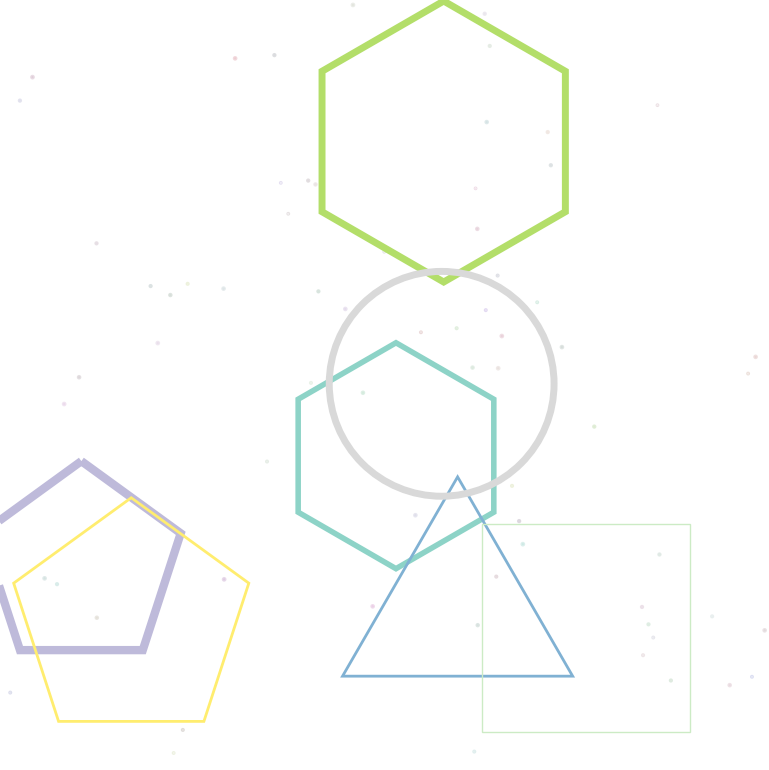[{"shape": "hexagon", "thickness": 2, "radius": 0.73, "center": [0.514, 0.408]}, {"shape": "pentagon", "thickness": 3, "radius": 0.68, "center": [0.106, 0.265]}, {"shape": "triangle", "thickness": 1, "radius": 0.86, "center": [0.594, 0.208]}, {"shape": "hexagon", "thickness": 2.5, "radius": 0.91, "center": [0.576, 0.816]}, {"shape": "circle", "thickness": 2.5, "radius": 0.73, "center": [0.574, 0.502]}, {"shape": "square", "thickness": 0.5, "radius": 0.68, "center": [0.761, 0.184]}, {"shape": "pentagon", "thickness": 1, "radius": 0.8, "center": [0.17, 0.193]}]